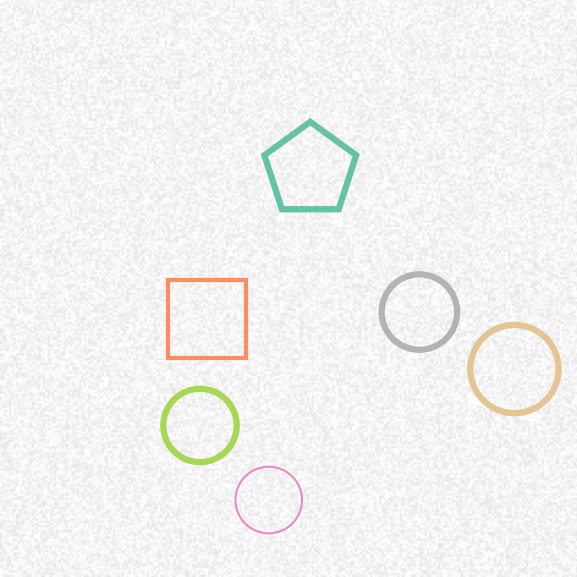[{"shape": "pentagon", "thickness": 3, "radius": 0.42, "center": [0.537, 0.705]}, {"shape": "square", "thickness": 2, "radius": 0.33, "center": [0.358, 0.447]}, {"shape": "circle", "thickness": 1, "radius": 0.29, "center": [0.465, 0.133]}, {"shape": "circle", "thickness": 3, "radius": 0.32, "center": [0.346, 0.262]}, {"shape": "circle", "thickness": 3, "radius": 0.38, "center": [0.891, 0.36]}, {"shape": "circle", "thickness": 3, "radius": 0.33, "center": [0.726, 0.459]}]